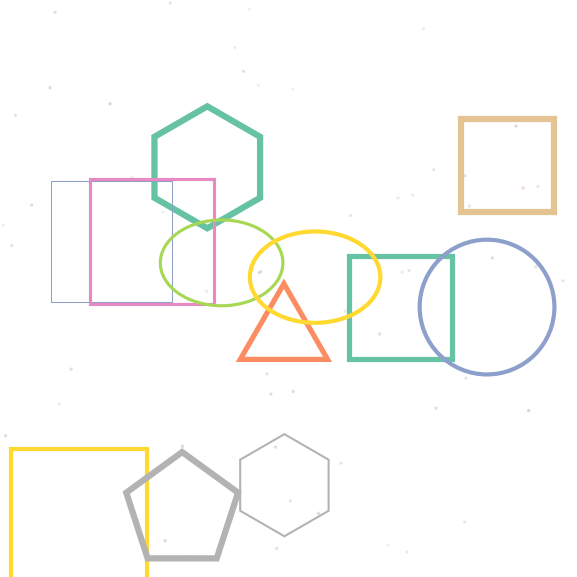[{"shape": "hexagon", "thickness": 3, "radius": 0.53, "center": [0.359, 0.709]}, {"shape": "square", "thickness": 2.5, "radius": 0.45, "center": [0.693, 0.467]}, {"shape": "triangle", "thickness": 2.5, "radius": 0.44, "center": [0.492, 0.421]}, {"shape": "square", "thickness": 0.5, "radius": 0.52, "center": [0.194, 0.581]}, {"shape": "circle", "thickness": 2, "radius": 0.58, "center": [0.843, 0.467]}, {"shape": "square", "thickness": 1.5, "radius": 0.54, "center": [0.263, 0.581]}, {"shape": "oval", "thickness": 1.5, "radius": 0.53, "center": [0.384, 0.544]}, {"shape": "oval", "thickness": 2, "radius": 0.57, "center": [0.546, 0.519]}, {"shape": "square", "thickness": 2, "radius": 0.59, "center": [0.137, 0.105]}, {"shape": "square", "thickness": 3, "radius": 0.4, "center": [0.879, 0.713]}, {"shape": "hexagon", "thickness": 1, "radius": 0.44, "center": [0.492, 0.159]}, {"shape": "pentagon", "thickness": 3, "radius": 0.51, "center": [0.315, 0.115]}]